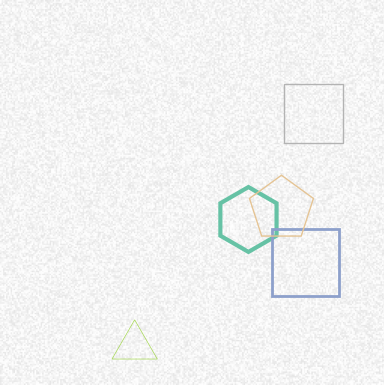[{"shape": "hexagon", "thickness": 3, "radius": 0.42, "center": [0.645, 0.43]}, {"shape": "square", "thickness": 2, "radius": 0.43, "center": [0.794, 0.318]}, {"shape": "triangle", "thickness": 0.5, "radius": 0.34, "center": [0.35, 0.101]}, {"shape": "pentagon", "thickness": 1, "radius": 0.44, "center": [0.731, 0.458]}, {"shape": "square", "thickness": 1, "radius": 0.38, "center": [0.815, 0.705]}]